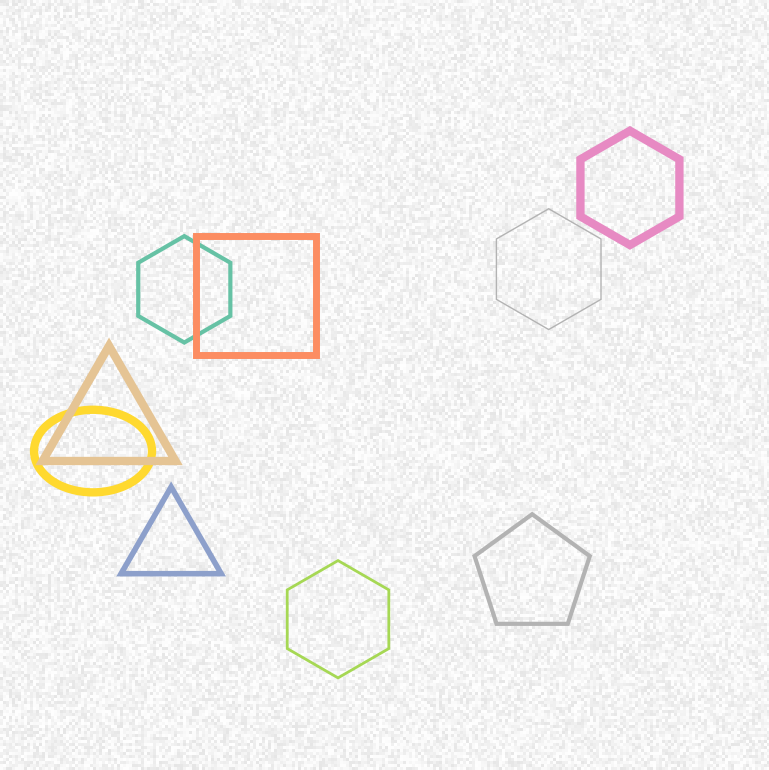[{"shape": "hexagon", "thickness": 1.5, "radius": 0.35, "center": [0.239, 0.624]}, {"shape": "square", "thickness": 2.5, "radius": 0.39, "center": [0.332, 0.616]}, {"shape": "triangle", "thickness": 2, "radius": 0.38, "center": [0.222, 0.293]}, {"shape": "hexagon", "thickness": 3, "radius": 0.37, "center": [0.818, 0.756]}, {"shape": "hexagon", "thickness": 1, "radius": 0.38, "center": [0.439, 0.196]}, {"shape": "oval", "thickness": 3, "radius": 0.38, "center": [0.121, 0.414]}, {"shape": "triangle", "thickness": 3, "radius": 0.5, "center": [0.142, 0.451]}, {"shape": "pentagon", "thickness": 1.5, "radius": 0.39, "center": [0.691, 0.253]}, {"shape": "hexagon", "thickness": 0.5, "radius": 0.39, "center": [0.713, 0.65]}]